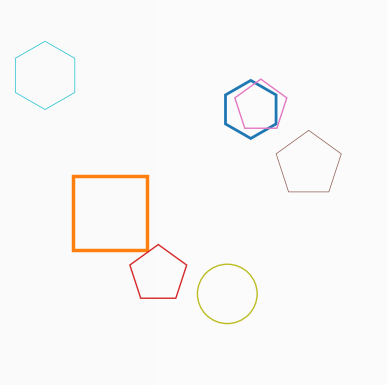[{"shape": "hexagon", "thickness": 2, "radius": 0.38, "center": [0.647, 0.716]}, {"shape": "square", "thickness": 2.5, "radius": 0.48, "center": [0.283, 0.447]}, {"shape": "pentagon", "thickness": 1, "radius": 0.39, "center": [0.408, 0.288]}, {"shape": "pentagon", "thickness": 0.5, "radius": 0.44, "center": [0.797, 0.573]}, {"shape": "pentagon", "thickness": 1, "radius": 0.35, "center": [0.673, 0.724]}, {"shape": "circle", "thickness": 1, "radius": 0.39, "center": [0.587, 0.237]}, {"shape": "hexagon", "thickness": 0.5, "radius": 0.44, "center": [0.116, 0.804]}]